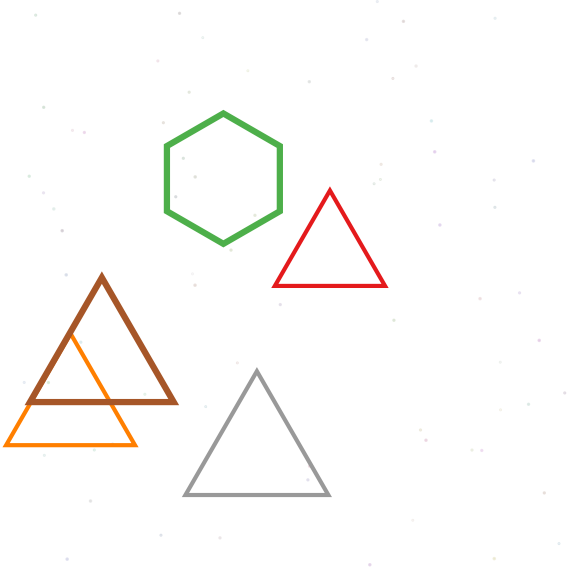[{"shape": "triangle", "thickness": 2, "radius": 0.55, "center": [0.571, 0.559]}, {"shape": "hexagon", "thickness": 3, "radius": 0.56, "center": [0.387, 0.69]}, {"shape": "triangle", "thickness": 2, "radius": 0.64, "center": [0.122, 0.293]}, {"shape": "triangle", "thickness": 3, "radius": 0.72, "center": [0.176, 0.375]}, {"shape": "triangle", "thickness": 2, "radius": 0.71, "center": [0.445, 0.213]}]